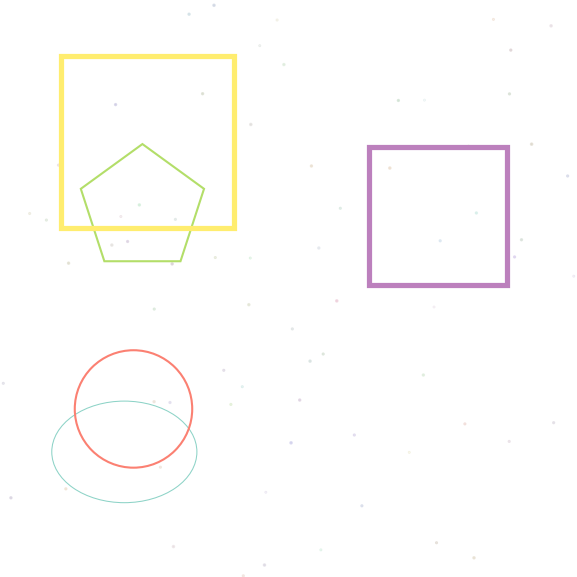[{"shape": "oval", "thickness": 0.5, "radius": 0.63, "center": [0.215, 0.217]}, {"shape": "circle", "thickness": 1, "radius": 0.51, "center": [0.231, 0.291]}, {"shape": "pentagon", "thickness": 1, "radius": 0.56, "center": [0.247, 0.638]}, {"shape": "square", "thickness": 2.5, "radius": 0.6, "center": [0.758, 0.625]}, {"shape": "square", "thickness": 2.5, "radius": 0.75, "center": [0.255, 0.753]}]